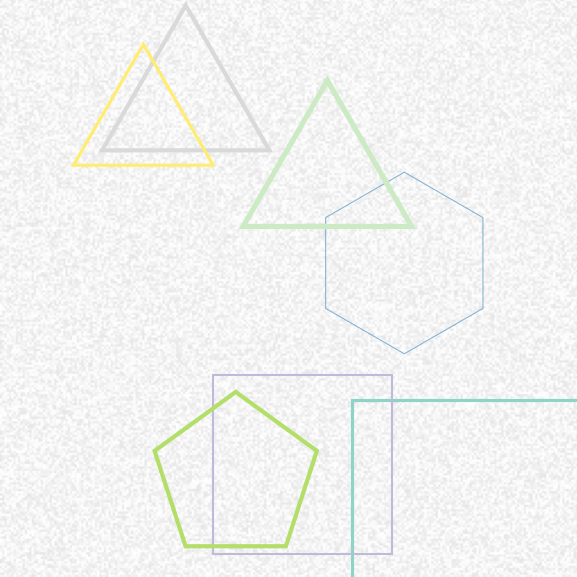[{"shape": "square", "thickness": 1.5, "radius": 1.0, "center": [0.809, 0.107]}, {"shape": "square", "thickness": 1, "radius": 0.77, "center": [0.524, 0.195]}, {"shape": "hexagon", "thickness": 0.5, "radius": 0.79, "center": [0.7, 0.544]}, {"shape": "pentagon", "thickness": 2, "radius": 0.74, "center": [0.408, 0.173]}, {"shape": "triangle", "thickness": 2, "radius": 0.84, "center": [0.322, 0.823]}, {"shape": "triangle", "thickness": 2.5, "radius": 0.84, "center": [0.567, 0.691]}, {"shape": "triangle", "thickness": 1.5, "radius": 0.7, "center": [0.248, 0.783]}]